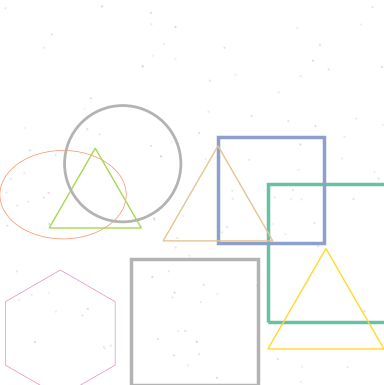[{"shape": "square", "thickness": 2.5, "radius": 0.9, "center": [0.877, 0.343]}, {"shape": "oval", "thickness": 0.5, "radius": 0.82, "center": [0.164, 0.494]}, {"shape": "square", "thickness": 2.5, "radius": 0.69, "center": [0.704, 0.506]}, {"shape": "hexagon", "thickness": 0.5, "radius": 0.82, "center": [0.157, 0.134]}, {"shape": "triangle", "thickness": 1, "radius": 0.69, "center": [0.247, 0.477]}, {"shape": "triangle", "thickness": 1, "radius": 0.87, "center": [0.847, 0.181]}, {"shape": "triangle", "thickness": 1, "radius": 0.82, "center": [0.566, 0.457]}, {"shape": "circle", "thickness": 2, "radius": 0.76, "center": [0.319, 0.575]}, {"shape": "square", "thickness": 2.5, "radius": 0.82, "center": [0.506, 0.164]}]